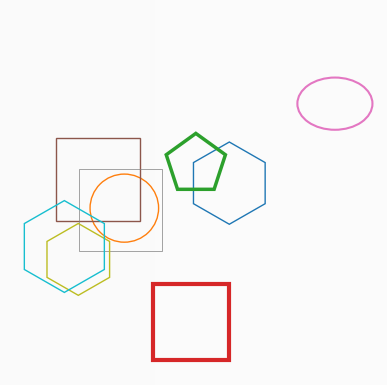[{"shape": "hexagon", "thickness": 1, "radius": 0.53, "center": [0.592, 0.524]}, {"shape": "circle", "thickness": 1, "radius": 0.44, "center": [0.321, 0.459]}, {"shape": "pentagon", "thickness": 2.5, "radius": 0.4, "center": [0.505, 0.573]}, {"shape": "square", "thickness": 3, "radius": 0.49, "center": [0.494, 0.163]}, {"shape": "square", "thickness": 1, "radius": 0.54, "center": [0.253, 0.535]}, {"shape": "oval", "thickness": 1.5, "radius": 0.48, "center": [0.864, 0.731]}, {"shape": "square", "thickness": 0.5, "radius": 0.53, "center": [0.31, 0.456]}, {"shape": "hexagon", "thickness": 1, "radius": 0.47, "center": [0.202, 0.326]}, {"shape": "hexagon", "thickness": 1, "radius": 0.6, "center": [0.166, 0.36]}]